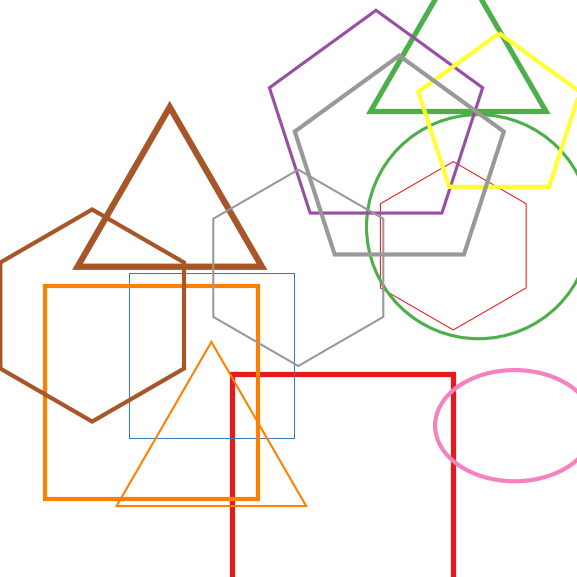[{"shape": "hexagon", "thickness": 0.5, "radius": 0.73, "center": [0.785, 0.574]}, {"shape": "square", "thickness": 2.5, "radius": 0.96, "center": [0.593, 0.16]}, {"shape": "square", "thickness": 0.5, "radius": 0.71, "center": [0.366, 0.384]}, {"shape": "triangle", "thickness": 2.5, "radius": 0.88, "center": [0.794, 0.894]}, {"shape": "circle", "thickness": 1.5, "radius": 0.97, "center": [0.829, 0.607]}, {"shape": "pentagon", "thickness": 1.5, "radius": 0.97, "center": [0.651, 0.787]}, {"shape": "square", "thickness": 2, "radius": 0.92, "center": [0.262, 0.319]}, {"shape": "triangle", "thickness": 1, "radius": 0.95, "center": [0.366, 0.218]}, {"shape": "pentagon", "thickness": 2, "radius": 0.74, "center": [0.864, 0.795]}, {"shape": "triangle", "thickness": 3, "radius": 0.92, "center": [0.294, 0.629]}, {"shape": "hexagon", "thickness": 2, "radius": 0.92, "center": [0.16, 0.453]}, {"shape": "oval", "thickness": 2, "radius": 0.69, "center": [0.891, 0.262]}, {"shape": "pentagon", "thickness": 2, "radius": 0.95, "center": [0.691, 0.712]}, {"shape": "hexagon", "thickness": 1, "radius": 0.85, "center": [0.517, 0.535]}]